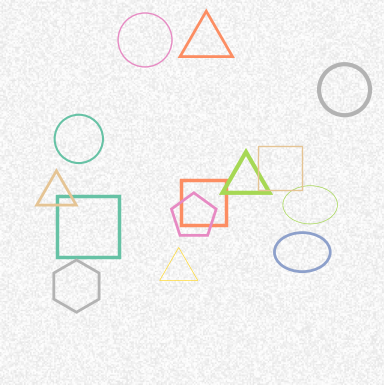[{"shape": "circle", "thickness": 1.5, "radius": 0.31, "center": [0.205, 0.639]}, {"shape": "square", "thickness": 2.5, "radius": 0.4, "center": [0.229, 0.412]}, {"shape": "triangle", "thickness": 2, "radius": 0.39, "center": [0.536, 0.892]}, {"shape": "square", "thickness": 2.5, "radius": 0.29, "center": [0.529, 0.474]}, {"shape": "oval", "thickness": 2, "radius": 0.36, "center": [0.785, 0.345]}, {"shape": "pentagon", "thickness": 2, "radius": 0.31, "center": [0.503, 0.438]}, {"shape": "circle", "thickness": 1, "radius": 0.35, "center": [0.377, 0.896]}, {"shape": "triangle", "thickness": 3, "radius": 0.35, "center": [0.639, 0.535]}, {"shape": "oval", "thickness": 0.5, "radius": 0.35, "center": [0.806, 0.468]}, {"shape": "triangle", "thickness": 0.5, "radius": 0.29, "center": [0.464, 0.3]}, {"shape": "triangle", "thickness": 2, "radius": 0.3, "center": [0.147, 0.497]}, {"shape": "square", "thickness": 1, "radius": 0.29, "center": [0.728, 0.564]}, {"shape": "hexagon", "thickness": 2, "radius": 0.34, "center": [0.199, 0.257]}, {"shape": "circle", "thickness": 3, "radius": 0.33, "center": [0.895, 0.767]}]